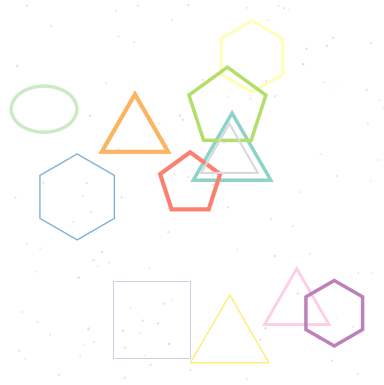[{"shape": "triangle", "thickness": 2.5, "radius": 0.58, "center": [0.603, 0.59]}, {"shape": "hexagon", "thickness": 2, "radius": 0.46, "center": [0.654, 0.854]}, {"shape": "square", "thickness": 0.5, "radius": 0.5, "center": [0.393, 0.17]}, {"shape": "pentagon", "thickness": 3, "radius": 0.41, "center": [0.494, 0.523]}, {"shape": "hexagon", "thickness": 1, "radius": 0.56, "center": [0.2, 0.489]}, {"shape": "triangle", "thickness": 3, "radius": 0.5, "center": [0.351, 0.655]}, {"shape": "pentagon", "thickness": 2.5, "radius": 0.53, "center": [0.591, 0.72]}, {"shape": "triangle", "thickness": 2, "radius": 0.48, "center": [0.771, 0.205]}, {"shape": "triangle", "thickness": 1.5, "radius": 0.42, "center": [0.596, 0.593]}, {"shape": "hexagon", "thickness": 2.5, "radius": 0.42, "center": [0.868, 0.186]}, {"shape": "oval", "thickness": 2.5, "radius": 0.43, "center": [0.114, 0.717]}, {"shape": "triangle", "thickness": 1, "radius": 0.59, "center": [0.597, 0.116]}]